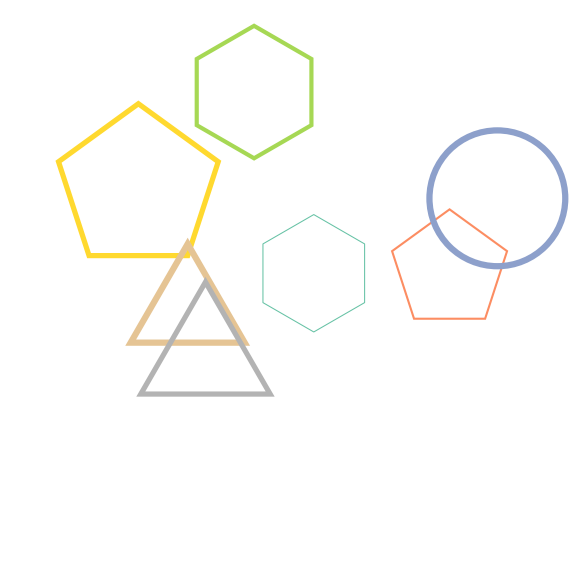[{"shape": "hexagon", "thickness": 0.5, "radius": 0.51, "center": [0.543, 0.526]}, {"shape": "pentagon", "thickness": 1, "radius": 0.52, "center": [0.778, 0.532]}, {"shape": "circle", "thickness": 3, "radius": 0.59, "center": [0.861, 0.656]}, {"shape": "hexagon", "thickness": 2, "radius": 0.57, "center": [0.44, 0.84]}, {"shape": "pentagon", "thickness": 2.5, "radius": 0.73, "center": [0.24, 0.674]}, {"shape": "triangle", "thickness": 3, "radius": 0.57, "center": [0.325, 0.463]}, {"shape": "triangle", "thickness": 2.5, "radius": 0.65, "center": [0.356, 0.381]}]